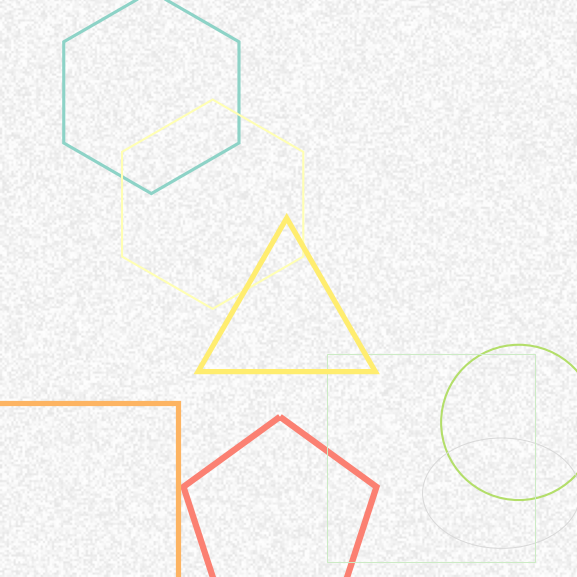[{"shape": "hexagon", "thickness": 1.5, "radius": 0.88, "center": [0.262, 0.839]}, {"shape": "hexagon", "thickness": 1, "radius": 0.91, "center": [0.368, 0.646]}, {"shape": "pentagon", "thickness": 3, "radius": 0.88, "center": [0.485, 0.102]}, {"shape": "square", "thickness": 2.5, "radius": 0.83, "center": [0.142, 0.135]}, {"shape": "circle", "thickness": 1, "radius": 0.67, "center": [0.898, 0.268]}, {"shape": "oval", "thickness": 0.5, "radius": 0.68, "center": [0.868, 0.145]}, {"shape": "square", "thickness": 0.5, "radius": 0.9, "center": [0.746, 0.206]}, {"shape": "triangle", "thickness": 2.5, "radius": 0.89, "center": [0.496, 0.444]}]